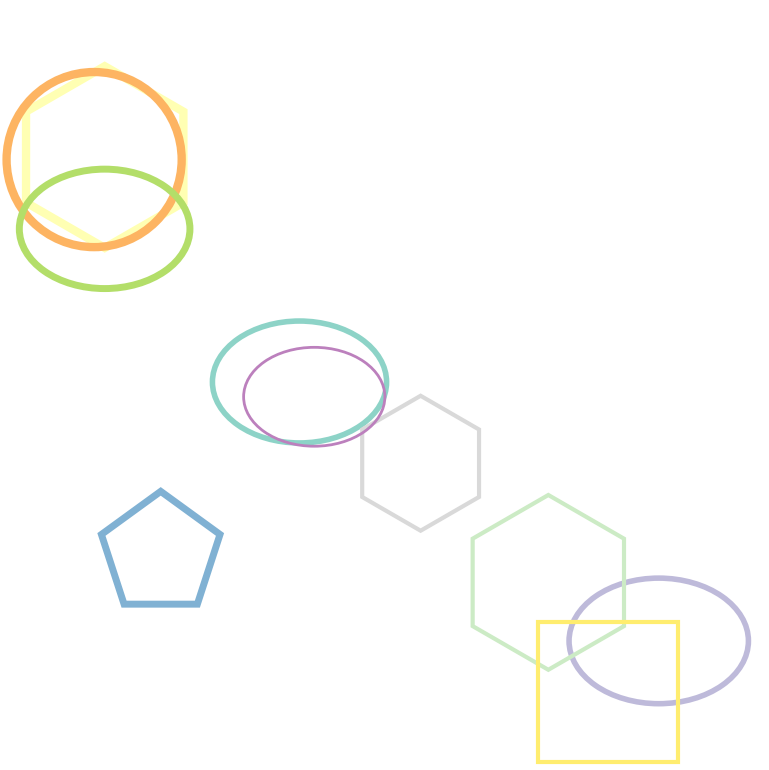[{"shape": "oval", "thickness": 2, "radius": 0.57, "center": [0.389, 0.504]}, {"shape": "hexagon", "thickness": 3, "radius": 0.59, "center": [0.136, 0.796]}, {"shape": "oval", "thickness": 2, "radius": 0.58, "center": [0.856, 0.168]}, {"shape": "pentagon", "thickness": 2.5, "radius": 0.4, "center": [0.209, 0.281]}, {"shape": "circle", "thickness": 3, "radius": 0.57, "center": [0.122, 0.793]}, {"shape": "oval", "thickness": 2.5, "radius": 0.55, "center": [0.136, 0.703]}, {"shape": "hexagon", "thickness": 1.5, "radius": 0.44, "center": [0.546, 0.398]}, {"shape": "oval", "thickness": 1, "radius": 0.46, "center": [0.408, 0.485]}, {"shape": "hexagon", "thickness": 1.5, "radius": 0.57, "center": [0.712, 0.244]}, {"shape": "square", "thickness": 1.5, "radius": 0.46, "center": [0.789, 0.102]}]